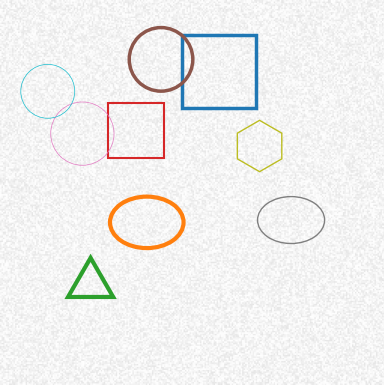[{"shape": "square", "thickness": 2.5, "radius": 0.48, "center": [0.569, 0.814]}, {"shape": "oval", "thickness": 3, "radius": 0.48, "center": [0.381, 0.422]}, {"shape": "triangle", "thickness": 3, "radius": 0.34, "center": [0.235, 0.263]}, {"shape": "square", "thickness": 1.5, "radius": 0.36, "center": [0.353, 0.661]}, {"shape": "circle", "thickness": 2.5, "radius": 0.41, "center": [0.418, 0.846]}, {"shape": "circle", "thickness": 0.5, "radius": 0.41, "center": [0.214, 0.653]}, {"shape": "oval", "thickness": 1, "radius": 0.44, "center": [0.756, 0.428]}, {"shape": "hexagon", "thickness": 1, "radius": 0.33, "center": [0.674, 0.621]}, {"shape": "circle", "thickness": 0.5, "radius": 0.35, "center": [0.124, 0.763]}]